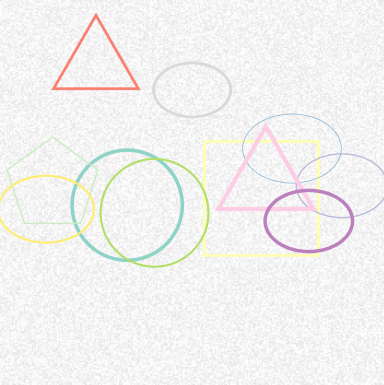[{"shape": "circle", "thickness": 2.5, "radius": 0.72, "center": [0.33, 0.467]}, {"shape": "square", "thickness": 2, "radius": 0.74, "center": [0.677, 0.486]}, {"shape": "oval", "thickness": 1, "radius": 0.59, "center": [0.888, 0.518]}, {"shape": "triangle", "thickness": 2, "radius": 0.64, "center": [0.249, 0.833]}, {"shape": "oval", "thickness": 0.5, "radius": 0.64, "center": [0.758, 0.614]}, {"shape": "circle", "thickness": 1.5, "radius": 0.7, "center": [0.401, 0.447]}, {"shape": "triangle", "thickness": 3, "radius": 0.71, "center": [0.691, 0.529]}, {"shape": "oval", "thickness": 2, "radius": 0.5, "center": [0.499, 0.766]}, {"shape": "oval", "thickness": 2.5, "radius": 0.57, "center": [0.802, 0.426]}, {"shape": "pentagon", "thickness": 1, "radius": 0.62, "center": [0.136, 0.52]}, {"shape": "oval", "thickness": 1.5, "radius": 0.62, "center": [0.12, 0.457]}]